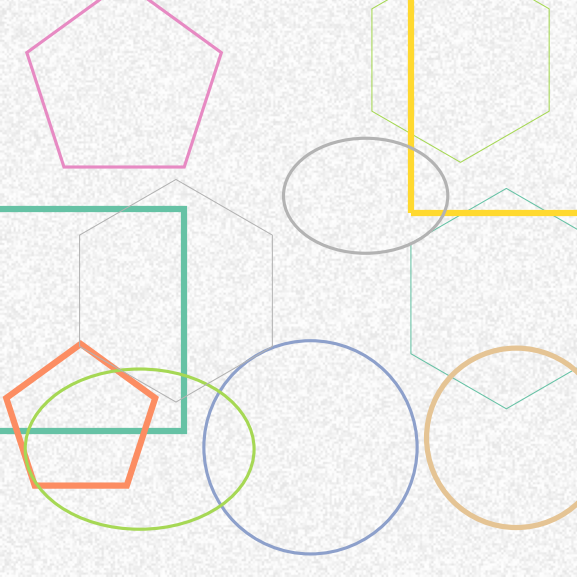[{"shape": "square", "thickness": 3, "radius": 0.96, "center": [0.127, 0.445]}, {"shape": "hexagon", "thickness": 0.5, "radius": 0.95, "center": [0.877, 0.482]}, {"shape": "pentagon", "thickness": 3, "radius": 0.68, "center": [0.14, 0.268]}, {"shape": "circle", "thickness": 1.5, "radius": 0.92, "center": [0.538, 0.225]}, {"shape": "pentagon", "thickness": 1.5, "radius": 0.89, "center": [0.215, 0.853]}, {"shape": "hexagon", "thickness": 0.5, "radius": 0.89, "center": [0.797, 0.895]}, {"shape": "oval", "thickness": 1.5, "radius": 0.99, "center": [0.242, 0.221]}, {"shape": "square", "thickness": 3, "radius": 0.94, "center": [0.9, 0.819]}, {"shape": "circle", "thickness": 2.5, "radius": 0.78, "center": [0.894, 0.241]}, {"shape": "oval", "thickness": 1.5, "radius": 0.71, "center": [0.633, 0.66]}, {"shape": "hexagon", "thickness": 0.5, "radius": 0.96, "center": [0.305, 0.496]}]